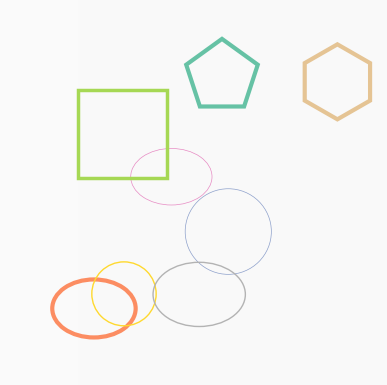[{"shape": "pentagon", "thickness": 3, "radius": 0.49, "center": [0.573, 0.802]}, {"shape": "oval", "thickness": 3, "radius": 0.54, "center": [0.242, 0.199]}, {"shape": "circle", "thickness": 0.5, "radius": 0.56, "center": [0.589, 0.399]}, {"shape": "oval", "thickness": 0.5, "radius": 0.52, "center": [0.442, 0.541]}, {"shape": "square", "thickness": 2.5, "radius": 0.57, "center": [0.316, 0.651]}, {"shape": "circle", "thickness": 1, "radius": 0.42, "center": [0.32, 0.237]}, {"shape": "hexagon", "thickness": 3, "radius": 0.49, "center": [0.871, 0.787]}, {"shape": "oval", "thickness": 1, "radius": 0.6, "center": [0.514, 0.235]}]